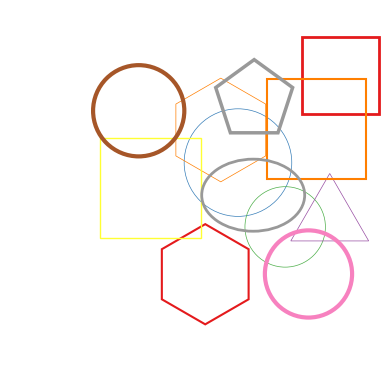[{"shape": "hexagon", "thickness": 1.5, "radius": 0.65, "center": [0.533, 0.288]}, {"shape": "square", "thickness": 2, "radius": 0.5, "center": [0.884, 0.805]}, {"shape": "circle", "thickness": 0.5, "radius": 0.7, "center": [0.618, 0.578]}, {"shape": "circle", "thickness": 0.5, "radius": 0.52, "center": [0.741, 0.411]}, {"shape": "triangle", "thickness": 0.5, "radius": 0.58, "center": [0.856, 0.433]}, {"shape": "hexagon", "thickness": 0.5, "radius": 0.67, "center": [0.573, 0.662]}, {"shape": "square", "thickness": 1.5, "radius": 0.64, "center": [0.823, 0.665]}, {"shape": "square", "thickness": 1, "radius": 0.65, "center": [0.391, 0.512]}, {"shape": "circle", "thickness": 3, "radius": 0.59, "center": [0.36, 0.712]}, {"shape": "circle", "thickness": 3, "radius": 0.57, "center": [0.801, 0.288]}, {"shape": "pentagon", "thickness": 2.5, "radius": 0.53, "center": [0.66, 0.74]}, {"shape": "oval", "thickness": 2, "radius": 0.67, "center": [0.658, 0.493]}]